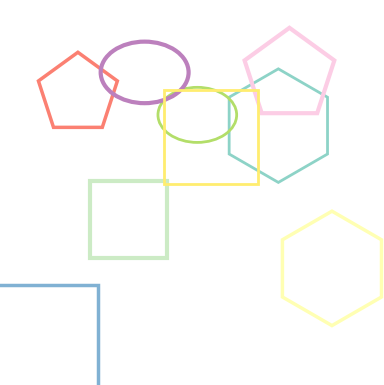[{"shape": "hexagon", "thickness": 2, "radius": 0.74, "center": [0.723, 0.674]}, {"shape": "hexagon", "thickness": 2.5, "radius": 0.74, "center": [0.862, 0.303]}, {"shape": "pentagon", "thickness": 2.5, "radius": 0.54, "center": [0.202, 0.756]}, {"shape": "square", "thickness": 2.5, "radius": 0.73, "center": [0.108, 0.115]}, {"shape": "oval", "thickness": 2, "radius": 0.51, "center": [0.513, 0.702]}, {"shape": "pentagon", "thickness": 3, "radius": 0.61, "center": [0.752, 0.805]}, {"shape": "oval", "thickness": 3, "radius": 0.57, "center": [0.376, 0.812]}, {"shape": "square", "thickness": 3, "radius": 0.5, "center": [0.335, 0.43]}, {"shape": "square", "thickness": 2, "radius": 0.61, "center": [0.547, 0.645]}]